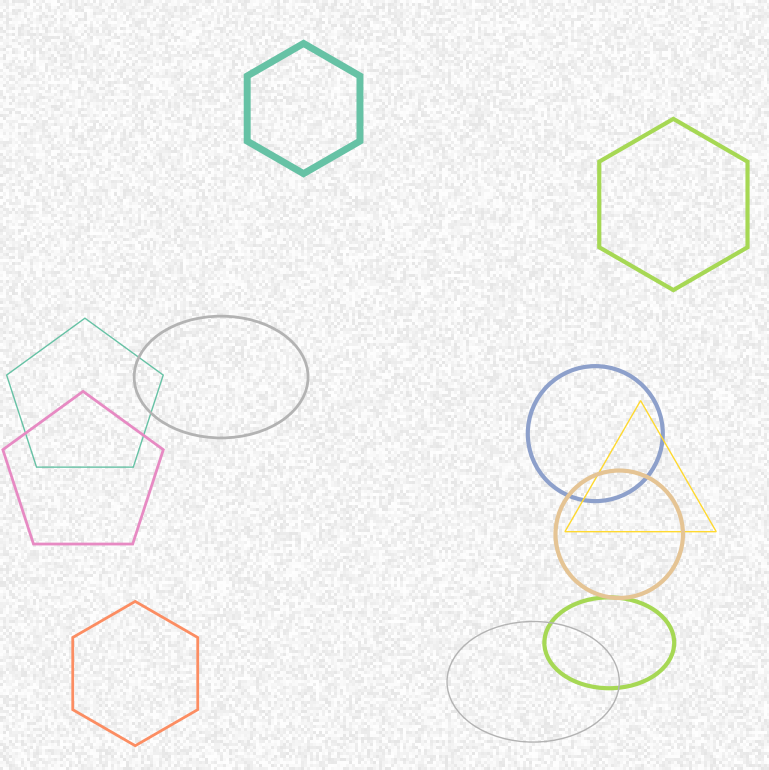[{"shape": "hexagon", "thickness": 2.5, "radius": 0.42, "center": [0.394, 0.859]}, {"shape": "pentagon", "thickness": 0.5, "radius": 0.53, "center": [0.11, 0.48]}, {"shape": "hexagon", "thickness": 1, "radius": 0.47, "center": [0.176, 0.125]}, {"shape": "circle", "thickness": 1.5, "radius": 0.44, "center": [0.773, 0.437]}, {"shape": "pentagon", "thickness": 1, "radius": 0.55, "center": [0.108, 0.382]}, {"shape": "hexagon", "thickness": 1.5, "radius": 0.56, "center": [0.875, 0.734]}, {"shape": "oval", "thickness": 1.5, "radius": 0.42, "center": [0.791, 0.165]}, {"shape": "triangle", "thickness": 0.5, "radius": 0.57, "center": [0.832, 0.366]}, {"shape": "circle", "thickness": 1.5, "radius": 0.41, "center": [0.804, 0.306]}, {"shape": "oval", "thickness": 1, "radius": 0.56, "center": [0.287, 0.51]}, {"shape": "oval", "thickness": 0.5, "radius": 0.56, "center": [0.692, 0.115]}]